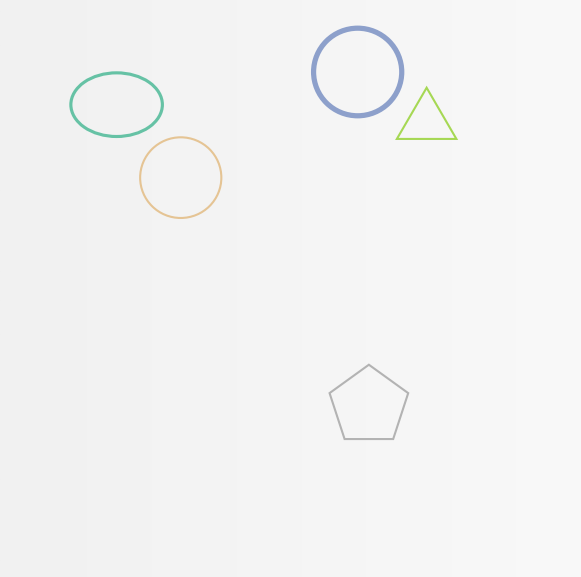[{"shape": "oval", "thickness": 1.5, "radius": 0.39, "center": [0.201, 0.818]}, {"shape": "circle", "thickness": 2.5, "radius": 0.38, "center": [0.615, 0.874]}, {"shape": "triangle", "thickness": 1, "radius": 0.3, "center": [0.734, 0.788]}, {"shape": "circle", "thickness": 1, "radius": 0.35, "center": [0.311, 0.692]}, {"shape": "pentagon", "thickness": 1, "radius": 0.36, "center": [0.635, 0.296]}]